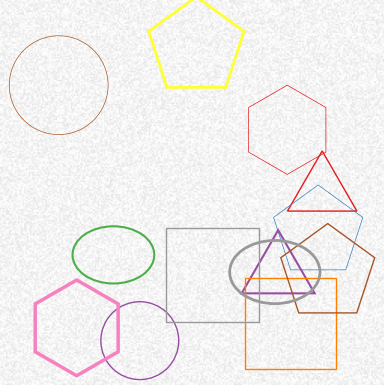[{"shape": "triangle", "thickness": 1, "radius": 0.52, "center": [0.837, 0.504]}, {"shape": "hexagon", "thickness": 0.5, "radius": 0.58, "center": [0.746, 0.663]}, {"shape": "pentagon", "thickness": 0.5, "radius": 0.61, "center": [0.826, 0.398]}, {"shape": "oval", "thickness": 1.5, "radius": 0.53, "center": [0.295, 0.338]}, {"shape": "triangle", "thickness": 1.5, "radius": 0.55, "center": [0.723, 0.293]}, {"shape": "circle", "thickness": 1, "radius": 0.51, "center": [0.363, 0.115]}, {"shape": "square", "thickness": 1, "radius": 0.59, "center": [0.754, 0.16]}, {"shape": "pentagon", "thickness": 2, "radius": 0.65, "center": [0.51, 0.878]}, {"shape": "circle", "thickness": 0.5, "radius": 0.64, "center": [0.152, 0.779]}, {"shape": "pentagon", "thickness": 1, "radius": 0.64, "center": [0.851, 0.291]}, {"shape": "hexagon", "thickness": 2.5, "radius": 0.62, "center": [0.199, 0.148]}, {"shape": "square", "thickness": 1, "radius": 0.61, "center": [0.551, 0.286]}, {"shape": "oval", "thickness": 2, "radius": 0.59, "center": [0.714, 0.293]}]